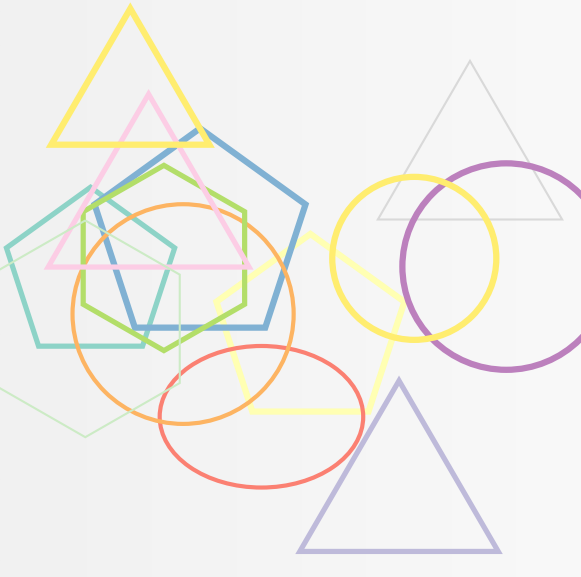[{"shape": "pentagon", "thickness": 2.5, "radius": 0.76, "center": [0.156, 0.523]}, {"shape": "pentagon", "thickness": 3, "radius": 0.85, "center": [0.534, 0.424]}, {"shape": "triangle", "thickness": 2.5, "radius": 0.99, "center": [0.686, 0.143]}, {"shape": "oval", "thickness": 2, "radius": 0.88, "center": [0.45, 0.277]}, {"shape": "pentagon", "thickness": 3, "radius": 0.95, "center": [0.344, 0.586]}, {"shape": "circle", "thickness": 2, "radius": 0.95, "center": [0.315, 0.455]}, {"shape": "hexagon", "thickness": 2.5, "radius": 0.8, "center": [0.282, 0.552]}, {"shape": "triangle", "thickness": 2.5, "radius": 1.0, "center": [0.256, 0.636]}, {"shape": "triangle", "thickness": 1, "radius": 0.92, "center": [0.809, 0.711]}, {"shape": "circle", "thickness": 3, "radius": 0.89, "center": [0.871, 0.538]}, {"shape": "hexagon", "thickness": 1, "radius": 0.94, "center": [0.147, 0.43]}, {"shape": "triangle", "thickness": 3, "radius": 0.79, "center": [0.224, 0.827]}, {"shape": "circle", "thickness": 3, "radius": 0.71, "center": [0.713, 0.552]}]